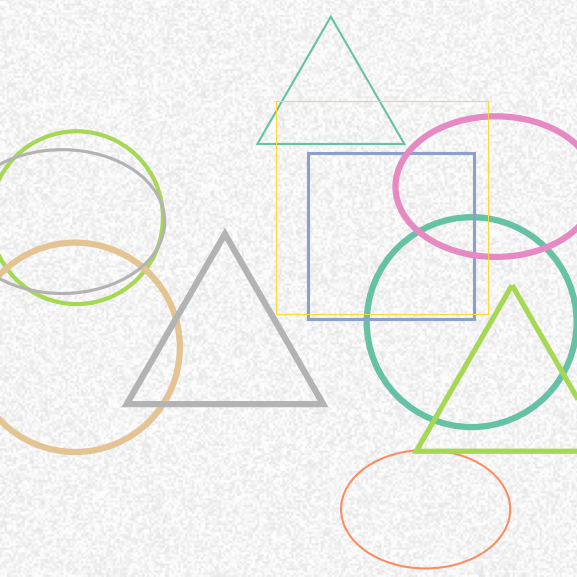[{"shape": "triangle", "thickness": 1, "radius": 0.73, "center": [0.573, 0.823]}, {"shape": "circle", "thickness": 3, "radius": 0.91, "center": [0.817, 0.441]}, {"shape": "oval", "thickness": 1, "radius": 0.73, "center": [0.737, 0.117]}, {"shape": "square", "thickness": 1.5, "radius": 0.72, "center": [0.677, 0.59]}, {"shape": "oval", "thickness": 3, "radius": 0.87, "center": [0.859, 0.676]}, {"shape": "circle", "thickness": 2, "radius": 0.75, "center": [0.133, 0.622]}, {"shape": "triangle", "thickness": 2.5, "radius": 0.96, "center": [0.887, 0.314]}, {"shape": "square", "thickness": 0.5, "radius": 0.92, "center": [0.661, 0.639]}, {"shape": "circle", "thickness": 3, "radius": 0.91, "center": [0.13, 0.398]}, {"shape": "triangle", "thickness": 3, "radius": 0.98, "center": [0.39, 0.398]}, {"shape": "oval", "thickness": 1.5, "radius": 0.89, "center": [0.107, 0.615]}]